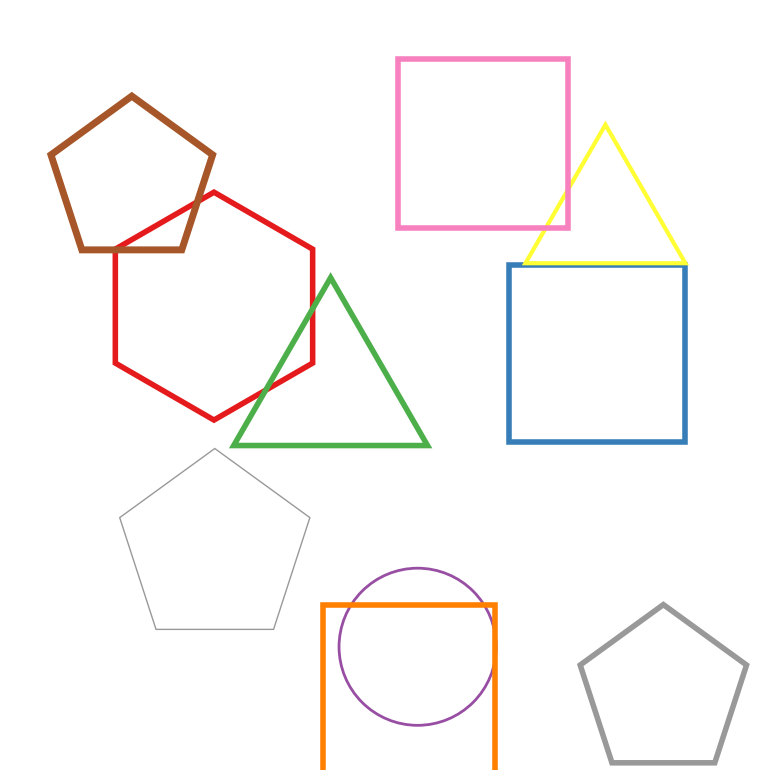[{"shape": "hexagon", "thickness": 2, "radius": 0.74, "center": [0.278, 0.602]}, {"shape": "square", "thickness": 2, "radius": 0.57, "center": [0.776, 0.541]}, {"shape": "triangle", "thickness": 2, "radius": 0.73, "center": [0.429, 0.494]}, {"shape": "circle", "thickness": 1, "radius": 0.51, "center": [0.542, 0.16]}, {"shape": "square", "thickness": 2, "radius": 0.56, "center": [0.531, 0.102]}, {"shape": "triangle", "thickness": 1.5, "radius": 0.6, "center": [0.786, 0.718]}, {"shape": "pentagon", "thickness": 2.5, "radius": 0.55, "center": [0.171, 0.765]}, {"shape": "square", "thickness": 2, "radius": 0.55, "center": [0.628, 0.813]}, {"shape": "pentagon", "thickness": 0.5, "radius": 0.65, "center": [0.279, 0.288]}, {"shape": "pentagon", "thickness": 2, "radius": 0.57, "center": [0.862, 0.101]}]